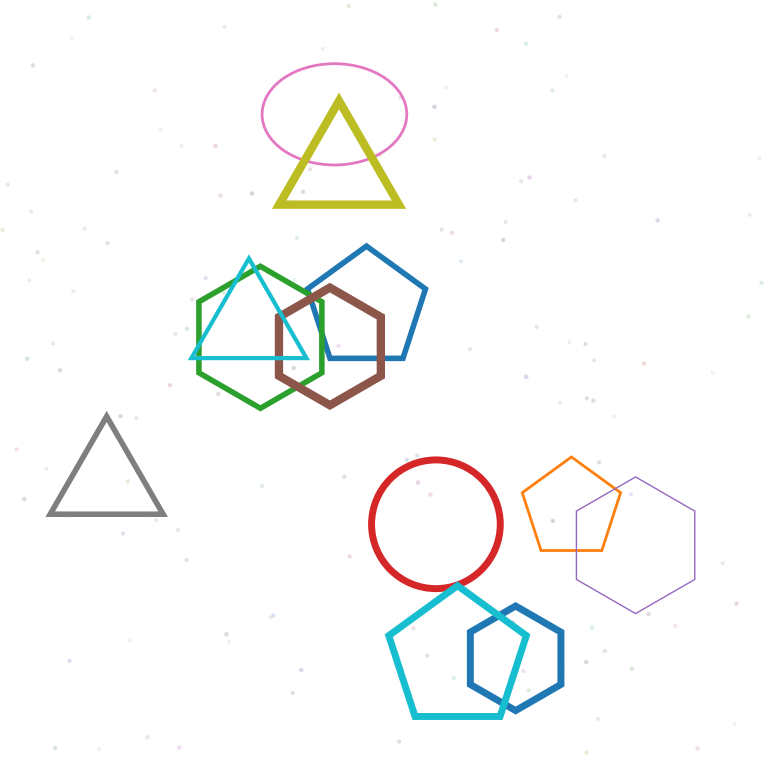[{"shape": "hexagon", "thickness": 2.5, "radius": 0.34, "center": [0.67, 0.145]}, {"shape": "pentagon", "thickness": 2, "radius": 0.4, "center": [0.476, 0.6]}, {"shape": "pentagon", "thickness": 1, "radius": 0.34, "center": [0.742, 0.339]}, {"shape": "hexagon", "thickness": 2, "radius": 0.46, "center": [0.338, 0.562]}, {"shape": "circle", "thickness": 2.5, "radius": 0.42, "center": [0.566, 0.319]}, {"shape": "hexagon", "thickness": 0.5, "radius": 0.44, "center": [0.825, 0.292]}, {"shape": "hexagon", "thickness": 3, "radius": 0.38, "center": [0.428, 0.55]}, {"shape": "oval", "thickness": 1, "radius": 0.47, "center": [0.434, 0.852]}, {"shape": "triangle", "thickness": 2, "radius": 0.42, "center": [0.139, 0.375]}, {"shape": "triangle", "thickness": 3, "radius": 0.45, "center": [0.44, 0.779]}, {"shape": "triangle", "thickness": 1.5, "radius": 0.43, "center": [0.323, 0.578]}, {"shape": "pentagon", "thickness": 2.5, "radius": 0.47, "center": [0.594, 0.145]}]